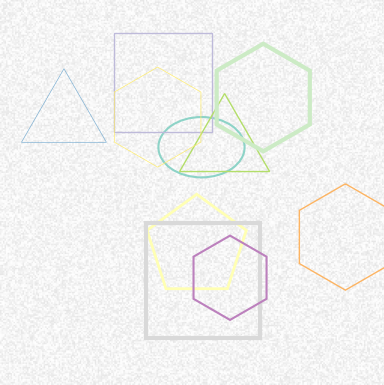[{"shape": "oval", "thickness": 1.5, "radius": 0.56, "center": [0.523, 0.618]}, {"shape": "pentagon", "thickness": 2, "radius": 0.68, "center": [0.511, 0.36]}, {"shape": "square", "thickness": 1, "radius": 0.64, "center": [0.424, 0.785]}, {"shape": "triangle", "thickness": 0.5, "radius": 0.64, "center": [0.166, 0.694]}, {"shape": "hexagon", "thickness": 1, "radius": 0.69, "center": [0.897, 0.385]}, {"shape": "triangle", "thickness": 1, "radius": 0.68, "center": [0.583, 0.622]}, {"shape": "square", "thickness": 3, "radius": 0.74, "center": [0.527, 0.271]}, {"shape": "hexagon", "thickness": 1.5, "radius": 0.55, "center": [0.598, 0.279]}, {"shape": "hexagon", "thickness": 3, "radius": 0.7, "center": [0.684, 0.747]}, {"shape": "hexagon", "thickness": 0.5, "radius": 0.65, "center": [0.409, 0.696]}]